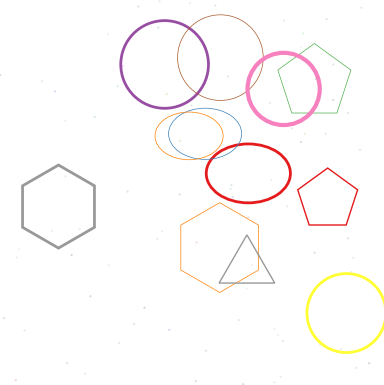[{"shape": "oval", "thickness": 2, "radius": 0.55, "center": [0.645, 0.55]}, {"shape": "pentagon", "thickness": 1, "radius": 0.41, "center": [0.851, 0.482]}, {"shape": "oval", "thickness": 0.5, "radius": 0.47, "center": [0.533, 0.653]}, {"shape": "pentagon", "thickness": 0.5, "radius": 0.5, "center": [0.817, 0.787]}, {"shape": "circle", "thickness": 2, "radius": 0.57, "center": [0.428, 0.833]}, {"shape": "hexagon", "thickness": 0.5, "radius": 0.58, "center": [0.571, 0.357]}, {"shape": "oval", "thickness": 0.5, "radius": 0.44, "center": [0.491, 0.647]}, {"shape": "circle", "thickness": 2, "radius": 0.51, "center": [0.9, 0.187]}, {"shape": "circle", "thickness": 0.5, "radius": 0.56, "center": [0.572, 0.85]}, {"shape": "circle", "thickness": 3, "radius": 0.47, "center": [0.737, 0.769]}, {"shape": "hexagon", "thickness": 2, "radius": 0.54, "center": [0.152, 0.463]}, {"shape": "triangle", "thickness": 1, "radius": 0.42, "center": [0.641, 0.306]}]